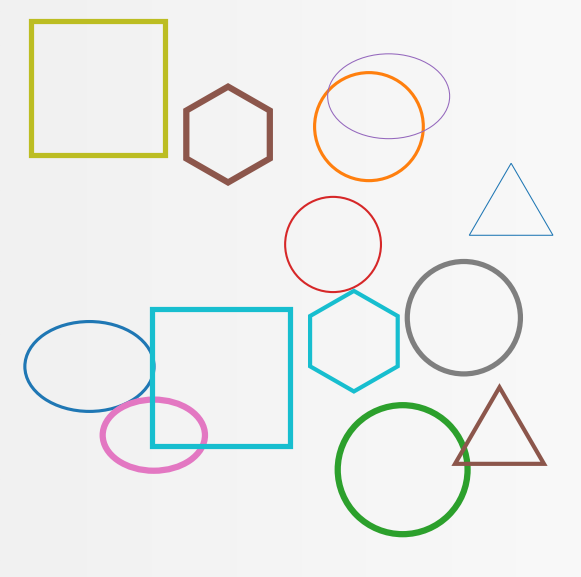[{"shape": "triangle", "thickness": 0.5, "radius": 0.42, "center": [0.879, 0.633]}, {"shape": "oval", "thickness": 1.5, "radius": 0.56, "center": [0.154, 0.365]}, {"shape": "circle", "thickness": 1.5, "radius": 0.47, "center": [0.635, 0.78]}, {"shape": "circle", "thickness": 3, "radius": 0.56, "center": [0.693, 0.186]}, {"shape": "circle", "thickness": 1, "radius": 0.41, "center": [0.573, 0.576]}, {"shape": "oval", "thickness": 0.5, "radius": 0.52, "center": [0.669, 0.832]}, {"shape": "hexagon", "thickness": 3, "radius": 0.41, "center": [0.392, 0.766]}, {"shape": "triangle", "thickness": 2, "radius": 0.44, "center": [0.859, 0.24]}, {"shape": "oval", "thickness": 3, "radius": 0.44, "center": [0.265, 0.246]}, {"shape": "circle", "thickness": 2.5, "radius": 0.49, "center": [0.798, 0.449]}, {"shape": "square", "thickness": 2.5, "radius": 0.58, "center": [0.169, 0.847]}, {"shape": "square", "thickness": 2.5, "radius": 0.59, "center": [0.38, 0.345]}, {"shape": "hexagon", "thickness": 2, "radius": 0.44, "center": [0.609, 0.408]}]